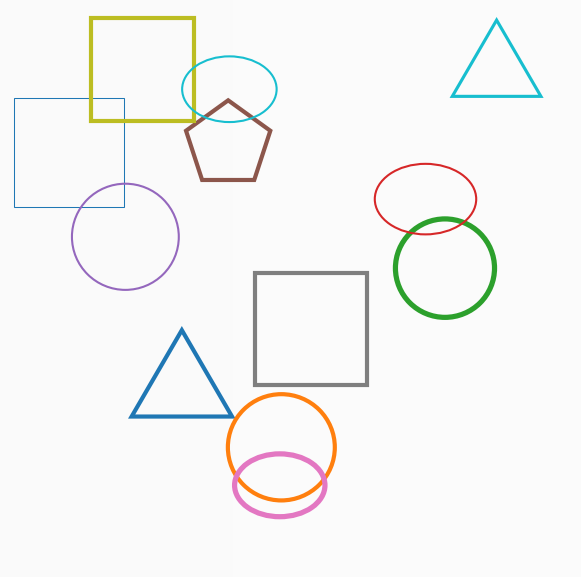[{"shape": "square", "thickness": 0.5, "radius": 0.47, "center": [0.119, 0.735]}, {"shape": "triangle", "thickness": 2, "radius": 0.5, "center": [0.313, 0.328]}, {"shape": "circle", "thickness": 2, "radius": 0.46, "center": [0.484, 0.225]}, {"shape": "circle", "thickness": 2.5, "radius": 0.43, "center": [0.766, 0.535]}, {"shape": "oval", "thickness": 1, "radius": 0.44, "center": [0.732, 0.654]}, {"shape": "circle", "thickness": 1, "radius": 0.46, "center": [0.216, 0.589]}, {"shape": "pentagon", "thickness": 2, "radius": 0.38, "center": [0.393, 0.749]}, {"shape": "oval", "thickness": 2.5, "radius": 0.39, "center": [0.481, 0.159]}, {"shape": "square", "thickness": 2, "radius": 0.48, "center": [0.535, 0.429]}, {"shape": "square", "thickness": 2, "radius": 0.45, "center": [0.245, 0.878]}, {"shape": "oval", "thickness": 1, "radius": 0.41, "center": [0.395, 0.845]}, {"shape": "triangle", "thickness": 1.5, "radius": 0.44, "center": [0.854, 0.876]}]